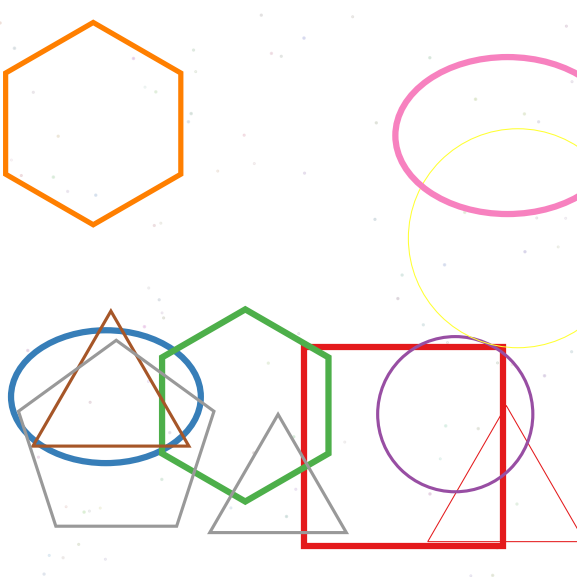[{"shape": "triangle", "thickness": 0.5, "radius": 0.79, "center": [0.877, 0.14]}, {"shape": "square", "thickness": 3, "radius": 0.86, "center": [0.699, 0.225]}, {"shape": "oval", "thickness": 3, "radius": 0.82, "center": [0.183, 0.312]}, {"shape": "hexagon", "thickness": 3, "radius": 0.83, "center": [0.425, 0.297]}, {"shape": "circle", "thickness": 1.5, "radius": 0.67, "center": [0.788, 0.282]}, {"shape": "hexagon", "thickness": 2.5, "radius": 0.88, "center": [0.161, 0.785]}, {"shape": "circle", "thickness": 0.5, "radius": 0.95, "center": [0.897, 0.587]}, {"shape": "triangle", "thickness": 1.5, "radius": 0.78, "center": [0.192, 0.305]}, {"shape": "oval", "thickness": 3, "radius": 0.97, "center": [0.879, 0.764]}, {"shape": "triangle", "thickness": 1.5, "radius": 0.68, "center": [0.481, 0.145]}, {"shape": "pentagon", "thickness": 1.5, "radius": 0.89, "center": [0.201, 0.232]}]